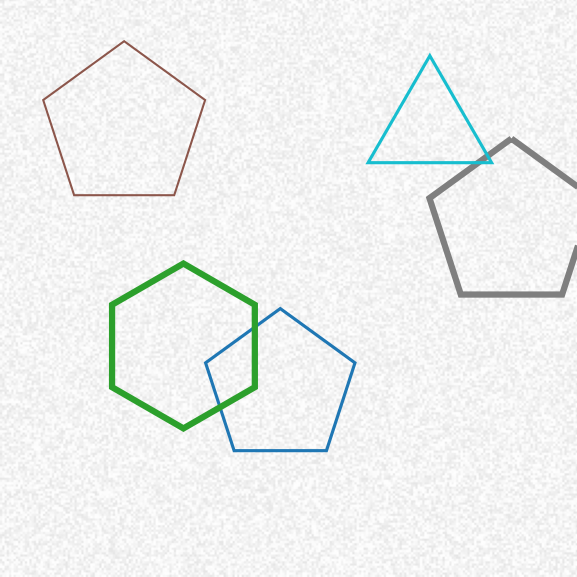[{"shape": "pentagon", "thickness": 1.5, "radius": 0.68, "center": [0.485, 0.329]}, {"shape": "hexagon", "thickness": 3, "radius": 0.71, "center": [0.318, 0.4]}, {"shape": "pentagon", "thickness": 1, "radius": 0.74, "center": [0.215, 0.78]}, {"shape": "pentagon", "thickness": 3, "radius": 0.75, "center": [0.886, 0.61]}, {"shape": "triangle", "thickness": 1.5, "radius": 0.62, "center": [0.744, 0.779]}]